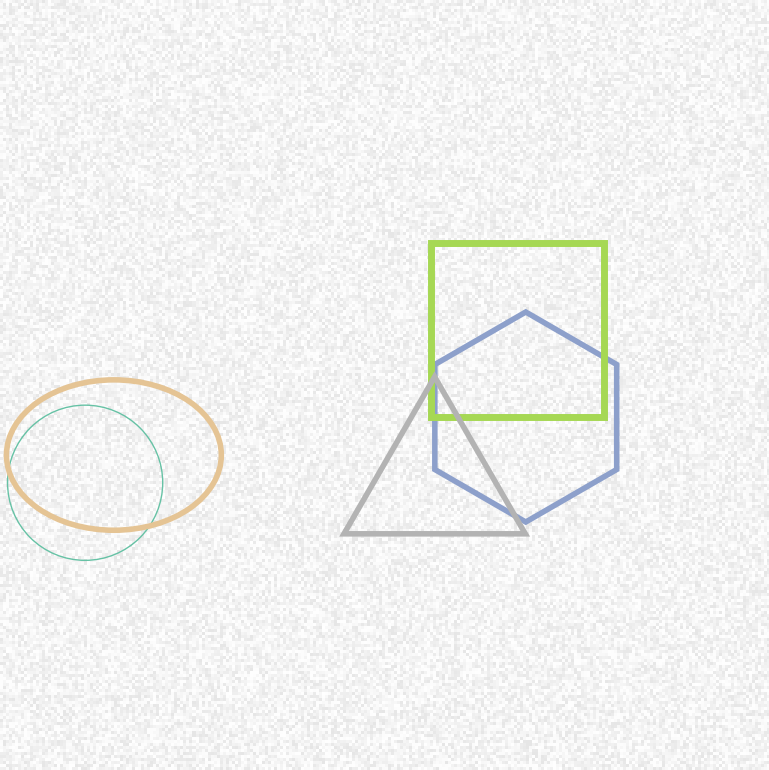[{"shape": "circle", "thickness": 0.5, "radius": 0.5, "center": [0.111, 0.373]}, {"shape": "hexagon", "thickness": 2, "radius": 0.68, "center": [0.683, 0.458]}, {"shape": "square", "thickness": 2.5, "radius": 0.56, "center": [0.672, 0.571]}, {"shape": "oval", "thickness": 2, "radius": 0.7, "center": [0.148, 0.409]}, {"shape": "triangle", "thickness": 2, "radius": 0.68, "center": [0.564, 0.375]}]